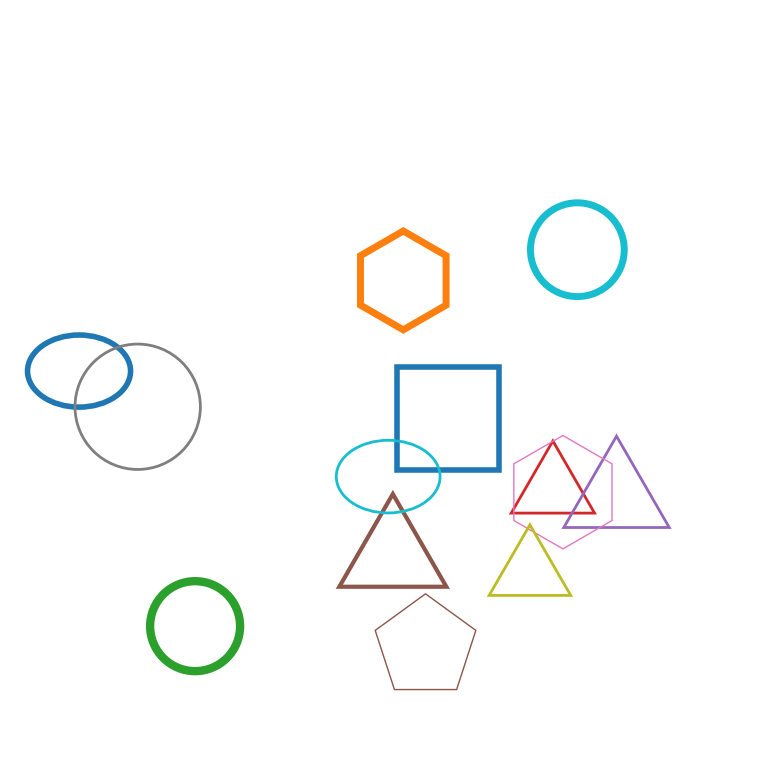[{"shape": "oval", "thickness": 2, "radius": 0.33, "center": [0.103, 0.518]}, {"shape": "square", "thickness": 2, "radius": 0.33, "center": [0.582, 0.456]}, {"shape": "hexagon", "thickness": 2.5, "radius": 0.32, "center": [0.524, 0.636]}, {"shape": "circle", "thickness": 3, "radius": 0.29, "center": [0.253, 0.187]}, {"shape": "triangle", "thickness": 1, "radius": 0.31, "center": [0.718, 0.365]}, {"shape": "triangle", "thickness": 1, "radius": 0.4, "center": [0.801, 0.354]}, {"shape": "triangle", "thickness": 1.5, "radius": 0.4, "center": [0.51, 0.278]}, {"shape": "pentagon", "thickness": 0.5, "radius": 0.34, "center": [0.553, 0.16]}, {"shape": "hexagon", "thickness": 0.5, "radius": 0.37, "center": [0.731, 0.361]}, {"shape": "circle", "thickness": 1, "radius": 0.41, "center": [0.179, 0.472]}, {"shape": "triangle", "thickness": 1, "radius": 0.31, "center": [0.688, 0.257]}, {"shape": "oval", "thickness": 1, "radius": 0.34, "center": [0.504, 0.381]}, {"shape": "circle", "thickness": 2.5, "radius": 0.3, "center": [0.75, 0.676]}]